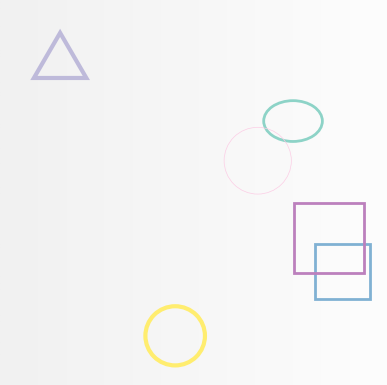[{"shape": "oval", "thickness": 2, "radius": 0.38, "center": [0.756, 0.686]}, {"shape": "triangle", "thickness": 3, "radius": 0.39, "center": [0.155, 0.837]}, {"shape": "square", "thickness": 2, "radius": 0.35, "center": [0.884, 0.295]}, {"shape": "circle", "thickness": 0.5, "radius": 0.43, "center": [0.665, 0.583]}, {"shape": "square", "thickness": 2, "radius": 0.45, "center": [0.849, 0.383]}, {"shape": "circle", "thickness": 3, "radius": 0.38, "center": [0.452, 0.128]}]